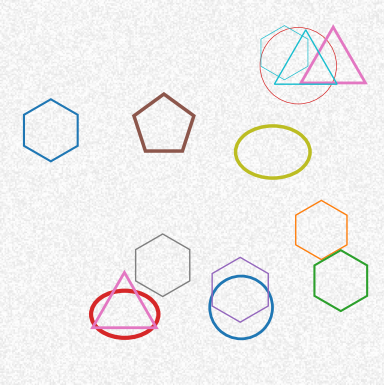[{"shape": "hexagon", "thickness": 1.5, "radius": 0.4, "center": [0.132, 0.662]}, {"shape": "circle", "thickness": 2, "radius": 0.41, "center": [0.626, 0.201]}, {"shape": "hexagon", "thickness": 1, "radius": 0.38, "center": [0.835, 0.403]}, {"shape": "hexagon", "thickness": 1.5, "radius": 0.4, "center": [0.885, 0.271]}, {"shape": "circle", "thickness": 0.5, "radius": 0.5, "center": [0.775, 0.829]}, {"shape": "oval", "thickness": 3, "radius": 0.44, "center": [0.324, 0.184]}, {"shape": "hexagon", "thickness": 1, "radius": 0.42, "center": [0.624, 0.247]}, {"shape": "pentagon", "thickness": 2.5, "radius": 0.41, "center": [0.426, 0.674]}, {"shape": "triangle", "thickness": 2, "radius": 0.48, "center": [0.323, 0.197]}, {"shape": "triangle", "thickness": 2, "radius": 0.48, "center": [0.865, 0.833]}, {"shape": "hexagon", "thickness": 1, "radius": 0.41, "center": [0.423, 0.311]}, {"shape": "oval", "thickness": 2.5, "radius": 0.48, "center": [0.709, 0.605]}, {"shape": "triangle", "thickness": 1, "radius": 0.47, "center": [0.794, 0.828]}, {"shape": "hexagon", "thickness": 0.5, "radius": 0.35, "center": [0.739, 0.863]}]